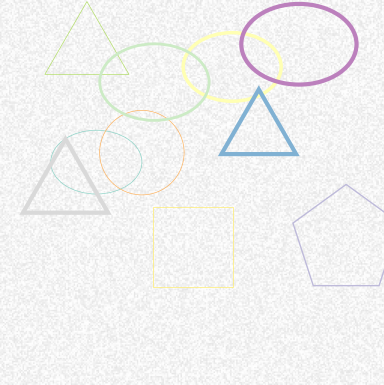[{"shape": "oval", "thickness": 0.5, "radius": 0.59, "center": [0.25, 0.579]}, {"shape": "oval", "thickness": 2.5, "radius": 0.64, "center": [0.603, 0.826]}, {"shape": "pentagon", "thickness": 1, "radius": 0.73, "center": [0.899, 0.376]}, {"shape": "triangle", "thickness": 3, "radius": 0.56, "center": [0.672, 0.656]}, {"shape": "circle", "thickness": 0.5, "radius": 0.55, "center": [0.368, 0.604]}, {"shape": "triangle", "thickness": 0.5, "radius": 0.63, "center": [0.226, 0.87]}, {"shape": "triangle", "thickness": 3, "radius": 0.64, "center": [0.17, 0.511]}, {"shape": "oval", "thickness": 3, "radius": 0.75, "center": [0.776, 0.885]}, {"shape": "oval", "thickness": 2, "radius": 0.71, "center": [0.401, 0.787]}, {"shape": "square", "thickness": 0.5, "radius": 0.52, "center": [0.501, 0.358]}]